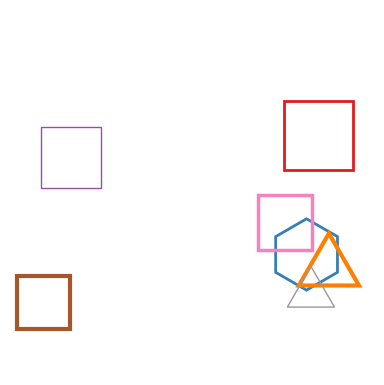[{"shape": "square", "thickness": 2, "radius": 0.45, "center": [0.826, 0.648]}, {"shape": "hexagon", "thickness": 2, "radius": 0.46, "center": [0.796, 0.339]}, {"shape": "square", "thickness": 1, "radius": 0.4, "center": [0.185, 0.591]}, {"shape": "triangle", "thickness": 3, "radius": 0.45, "center": [0.854, 0.304]}, {"shape": "square", "thickness": 3, "radius": 0.34, "center": [0.112, 0.215]}, {"shape": "square", "thickness": 2.5, "radius": 0.35, "center": [0.74, 0.422]}, {"shape": "triangle", "thickness": 1, "radius": 0.35, "center": [0.808, 0.238]}]